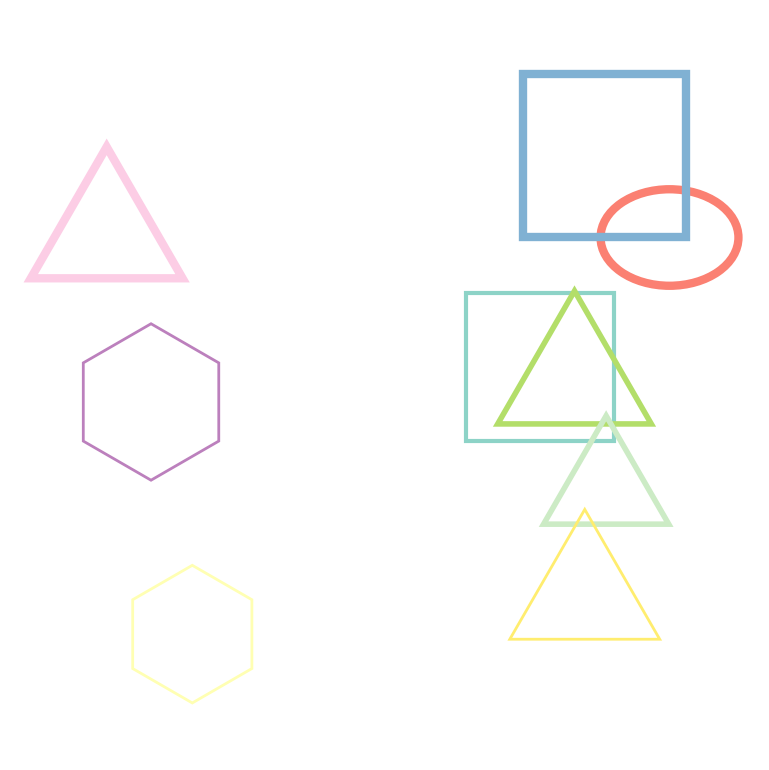[{"shape": "square", "thickness": 1.5, "radius": 0.48, "center": [0.702, 0.523]}, {"shape": "hexagon", "thickness": 1, "radius": 0.45, "center": [0.25, 0.176]}, {"shape": "oval", "thickness": 3, "radius": 0.45, "center": [0.869, 0.692]}, {"shape": "square", "thickness": 3, "radius": 0.53, "center": [0.785, 0.798]}, {"shape": "triangle", "thickness": 2, "radius": 0.58, "center": [0.746, 0.507]}, {"shape": "triangle", "thickness": 3, "radius": 0.57, "center": [0.139, 0.695]}, {"shape": "hexagon", "thickness": 1, "radius": 0.51, "center": [0.196, 0.478]}, {"shape": "triangle", "thickness": 2, "radius": 0.47, "center": [0.787, 0.366]}, {"shape": "triangle", "thickness": 1, "radius": 0.56, "center": [0.759, 0.226]}]